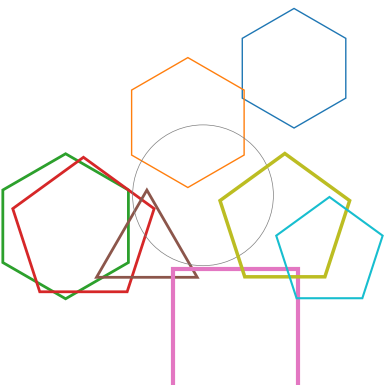[{"shape": "hexagon", "thickness": 1, "radius": 0.78, "center": [0.764, 0.823]}, {"shape": "hexagon", "thickness": 1, "radius": 0.84, "center": [0.488, 0.682]}, {"shape": "hexagon", "thickness": 2, "radius": 0.94, "center": [0.17, 0.412]}, {"shape": "pentagon", "thickness": 2, "radius": 0.97, "center": [0.217, 0.398]}, {"shape": "triangle", "thickness": 2, "radius": 0.76, "center": [0.381, 0.355]}, {"shape": "square", "thickness": 3, "radius": 0.81, "center": [0.611, 0.138]}, {"shape": "circle", "thickness": 0.5, "radius": 0.91, "center": [0.527, 0.493]}, {"shape": "pentagon", "thickness": 2.5, "radius": 0.89, "center": [0.74, 0.424]}, {"shape": "pentagon", "thickness": 1.5, "radius": 0.73, "center": [0.856, 0.343]}]